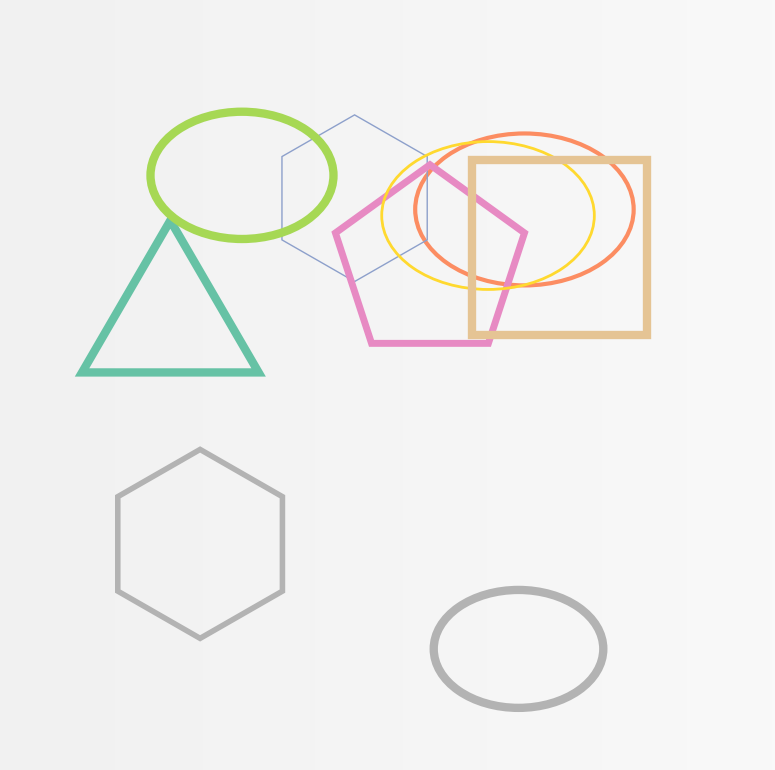[{"shape": "triangle", "thickness": 3, "radius": 0.66, "center": [0.22, 0.582]}, {"shape": "oval", "thickness": 1.5, "radius": 0.7, "center": [0.677, 0.728]}, {"shape": "hexagon", "thickness": 0.5, "radius": 0.54, "center": [0.458, 0.743]}, {"shape": "pentagon", "thickness": 2.5, "radius": 0.64, "center": [0.555, 0.658]}, {"shape": "oval", "thickness": 3, "radius": 0.59, "center": [0.312, 0.772]}, {"shape": "oval", "thickness": 1, "radius": 0.69, "center": [0.63, 0.72]}, {"shape": "square", "thickness": 3, "radius": 0.57, "center": [0.722, 0.679]}, {"shape": "oval", "thickness": 3, "radius": 0.55, "center": [0.669, 0.157]}, {"shape": "hexagon", "thickness": 2, "radius": 0.61, "center": [0.258, 0.294]}]